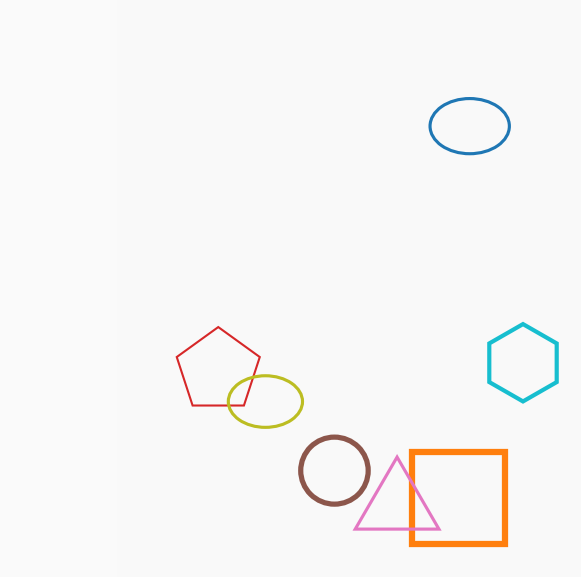[{"shape": "oval", "thickness": 1.5, "radius": 0.34, "center": [0.808, 0.781]}, {"shape": "square", "thickness": 3, "radius": 0.4, "center": [0.789, 0.137]}, {"shape": "pentagon", "thickness": 1, "radius": 0.38, "center": [0.376, 0.358]}, {"shape": "circle", "thickness": 2.5, "radius": 0.29, "center": [0.575, 0.184]}, {"shape": "triangle", "thickness": 1.5, "radius": 0.42, "center": [0.683, 0.125]}, {"shape": "oval", "thickness": 1.5, "radius": 0.32, "center": [0.457, 0.304]}, {"shape": "hexagon", "thickness": 2, "radius": 0.33, "center": [0.9, 0.371]}]